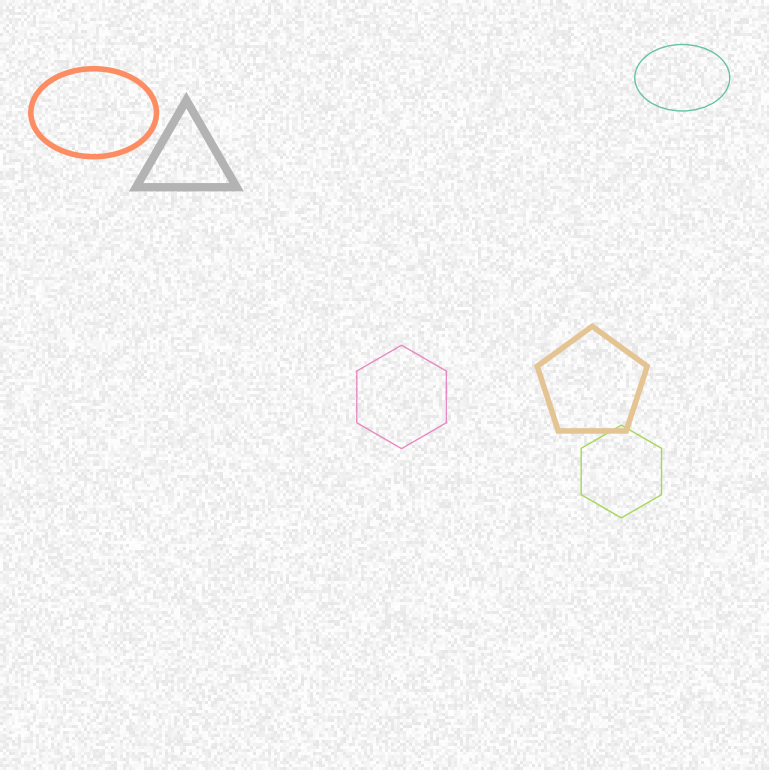[{"shape": "oval", "thickness": 0.5, "radius": 0.31, "center": [0.886, 0.899]}, {"shape": "oval", "thickness": 2, "radius": 0.41, "center": [0.122, 0.854]}, {"shape": "hexagon", "thickness": 0.5, "radius": 0.34, "center": [0.522, 0.485]}, {"shape": "hexagon", "thickness": 0.5, "radius": 0.3, "center": [0.807, 0.388]}, {"shape": "pentagon", "thickness": 2, "radius": 0.38, "center": [0.769, 0.501]}, {"shape": "triangle", "thickness": 3, "radius": 0.38, "center": [0.242, 0.795]}]